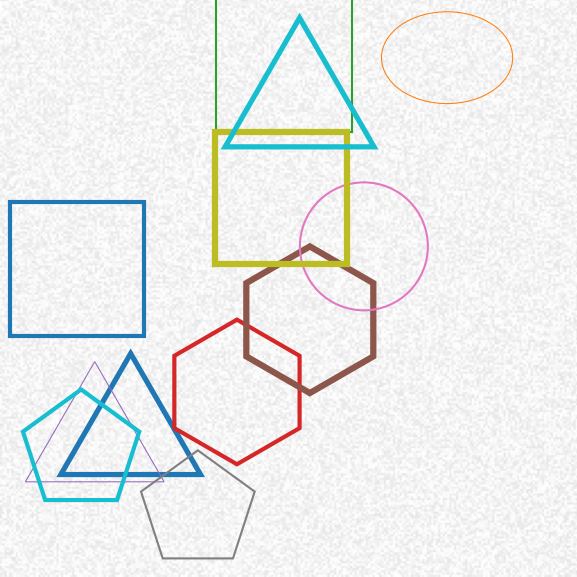[{"shape": "square", "thickness": 2, "radius": 0.58, "center": [0.134, 0.534]}, {"shape": "triangle", "thickness": 2.5, "radius": 0.7, "center": [0.226, 0.247]}, {"shape": "oval", "thickness": 0.5, "radius": 0.57, "center": [0.774, 0.899]}, {"shape": "square", "thickness": 1, "radius": 0.59, "center": [0.492, 0.888]}, {"shape": "hexagon", "thickness": 2, "radius": 0.63, "center": [0.41, 0.32]}, {"shape": "triangle", "thickness": 0.5, "radius": 0.69, "center": [0.164, 0.234]}, {"shape": "hexagon", "thickness": 3, "radius": 0.63, "center": [0.536, 0.445]}, {"shape": "circle", "thickness": 1, "radius": 0.55, "center": [0.63, 0.573]}, {"shape": "pentagon", "thickness": 1, "radius": 0.52, "center": [0.343, 0.116]}, {"shape": "square", "thickness": 3, "radius": 0.57, "center": [0.487, 0.657]}, {"shape": "triangle", "thickness": 2.5, "radius": 0.74, "center": [0.519, 0.819]}, {"shape": "pentagon", "thickness": 2, "radius": 0.53, "center": [0.14, 0.219]}]